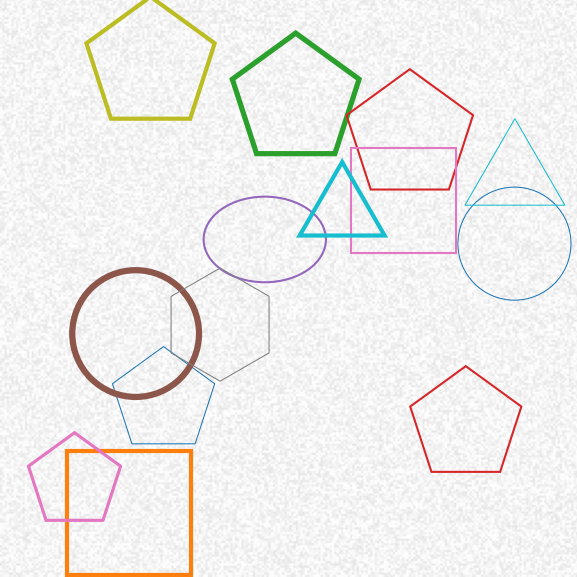[{"shape": "circle", "thickness": 0.5, "radius": 0.49, "center": [0.891, 0.577]}, {"shape": "pentagon", "thickness": 0.5, "radius": 0.47, "center": [0.283, 0.306]}, {"shape": "square", "thickness": 2, "radius": 0.54, "center": [0.223, 0.111]}, {"shape": "pentagon", "thickness": 2.5, "radius": 0.58, "center": [0.512, 0.826]}, {"shape": "pentagon", "thickness": 1, "radius": 0.58, "center": [0.71, 0.764]}, {"shape": "pentagon", "thickness": 1, "radius": 0.51, "center": [0.807, 0.264]}, {"shape": "oval", "thickness": 1, "radius": 0.53, "center": [0.458, 0.584]}, {"shape": "circle", "thickness": 3, "radius": 0.55, "center": [0.235, 0.422]}, {"shape": "square", "thickness": 1, "radius": 0.46, "center": [0.699, 0.652]}, {"shape": "pentagon", "thickness": 1.5, "radius": 0.42, "center": [0.129, 0.166]}, {"shape": "hexagon", "thickness": 0.5, "radius": 0.49, "center": [0.381, 0.437]}, {"shape": "pentagon", "thickness": 2, "radius": 0.58, "center": [0.261, 0.888]}, {"shape": "triangle", "thickness": 2, "radius": 0.42, "center": [0.592, 0.634]}, {"shape": "triangle", "thickness": 0.5, "radius": 0.5, "center": [0.892, 0.694]}]